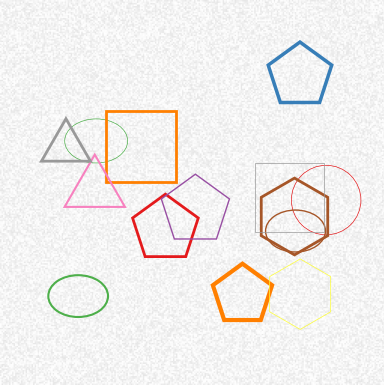[{"shape": "circle", "thickness": 0.5, "radius": 0.45, "center": [0.847, 0.48]}, {"shape": "pentagon", "thickness": 2, "radius": 0.45, "center": [0.43, 0.406]}, {"shape": "pentagon", "thickness": 2.5, "radius": 0.43, "center": [0.779, 0.804]}, {"shape": "oval", "thickness": 1.5, "radius": 0.39, "center": [0.203, 0.231]}, {"shape": "oval", "thickness": 0.5, "radius": 0.41, "center": [0.25, 0.634]}, {"shape": "pentagon", "thickness": 1, "radius": 0.46, "center": [0.508, 0.454]}, {"shape": "square", "thickness": 2, "radius": 0.46, "center": [0.367, 0.619]}, {"shape": "pentagon", "thickness": 3, "radius": 0.4, "center": [0.63, 0.234]}, {"shape": "hexagon", "thickness": 0.5, "radius": 0.46, "center": [0.78, 0.236]}, {"shape": "hexagon", "thickness": 2, "radius": 0.5, "center": [0.765, 0.438]}, {"shape": "oval", "thickness": 1, "radius": 0.39, "center": [0.768, 0.4]}, {"shape": "triangle", "thickness": 1.5, "radius": 0.45, "center": [0.246, 0.508]}, {"shape": "triangle", "thickness": 2, "radius": 0.37, "center": [0.171, 0.618]}, {"shape": "square", "thickness": 0.5, "radius": 0.45, "center": [0.752, 0.486]}]